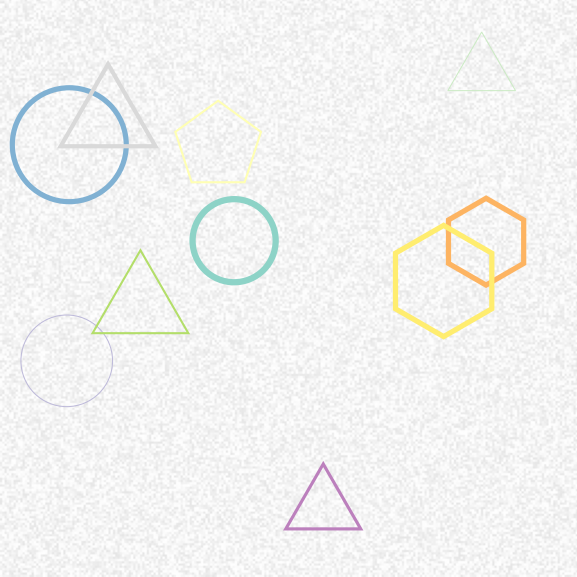[{"shape": "circle", "thickness": 3, "radius": 0.36, "center": [0.405, 0.582]}, {"shape": "pentagon", "thickness": 1, "radius": 0.39, "center": [0.378, 0.747]}, {"shape": "circle", "thickness": 0.5, "radius": 0.4, "center": [0.116, 0.374]}, {"shape": "circle", "thickness": 2.5, "radius": 0.49, "center": [0.12, 0.749]}, {"shape": "hexagon", "thickness": 2.5, "radius": 0.38, "center": [0.842, 0.581]}, {"shape": "triangle", "thickness": 1, "radius": 0.48, "center": [0.243, 0.47]}, {"shape": "triangle", "thickness": 2, "radius": 0.47, "center": [0.187, 0.793]}, {"shape": "triangle", "thickness": 1.5, "radius": 0.37, "center": [0.56, 0.121]}, {"shape": "triangle", "thickness": 0.5, "radius": 0.34, "center": [0.834, 0.876]}, {"shape": "hexagon", "thickness": 2.5, "radius": 0.48, "center": [0.768, 0.513]}]